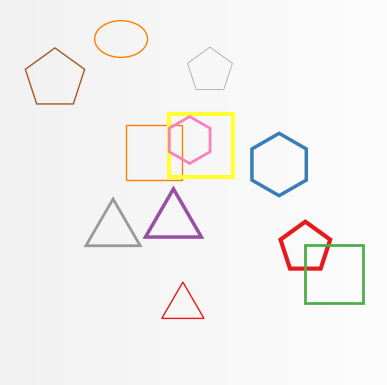[{"shape": "triangle", "thickness": 1, "radius": 0.31, "center": [0.472, 0.204]}, {"shape": "pentagon", "thickness": 3, "radius": 0.34, "center": [0.788, 0.357]}, {"shape": "hexagon", "thickness": 2.5, "radius": 0.4, "center": [0.72, 0.573]}, {"shape": "square", "thickness": 2, "radius": 0.38, "center": [0.861, 0.288]}, {"shape": "triangle", "thickness": 2.5, "radius": 0.42, "center": [0.448, 0.426]}, {"shape": "oval", "thickness": 1, "radius": 0.34, "center": [0.312, 0.899]}, {"shape": "square", "thickness": 1, "radius": 0.36, "center": [0.397, 0.603]}, {"shape": "square", "thickness": 3, "radius": 0.41, "center": [0.519, 0.623]}, {"shape": "pentagon", "thickness": 1, "radius": 0.4, "center": [0.142, 0.795]}, {"shape": "hexagon", "thickness": 2, "radius": 0.3, "center": [0.489, 0.636]}, {"shape": "triangle", "thickness": 2, "radius": 0.4, "center": [0.292, 0.402]}, {"shape": "pentagon", "thickness": 0.5, "radius": 0.3, "center": [0.542, 0.817]}]